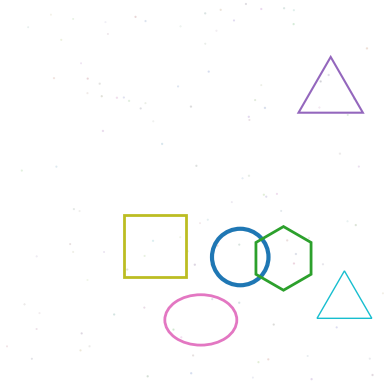[{"shape": "circle", "thickness": 3, "radius": 0.37, "center": [0.624, 0.332]}, {"shape": "hexagon", "thickness": 2, "radius": 0.41, "center": [0.736, 0.329]}, {"shape": "triangle", "thickness": 1.5, "radius": 0.48, "center": [0.859, 0.756]}, {"shape": "oval", "thickness": 2, "radius": 0.47, "center": [0.522, 0.169]}, {"shape": "square", "thickness": 2, "radius": 0.41, "center": [0.403, 0.36]}, {"shape": "triangle", "thickness": 1, "radius": 0.41, "center": [0.895, 0.214]}]